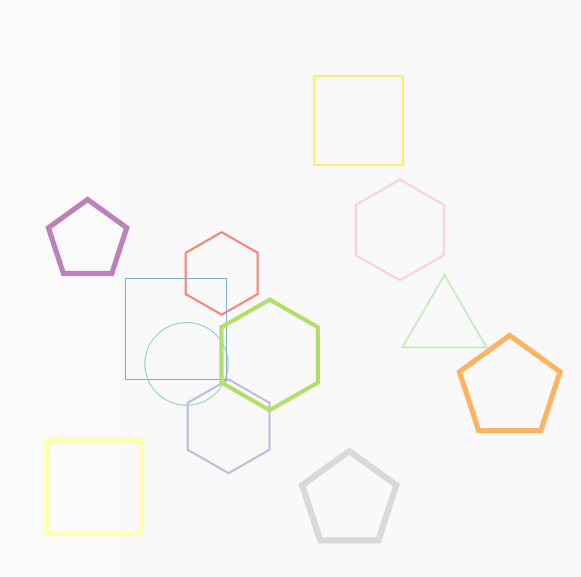[{"shape": "circle", "thickness": 0.5, "radius": 0.36, "center": [0.321, 0.369]}, {"shape": "square", "thickness": 2.5, "radius": 0.41, "center": [0.161, 0.157]}, {"shape": "hexagon", "thickness": 1, "radius": 0.41, "center": [0.393, 0.261]}, {"shape": "hexagon", "thickness": 1, "radius": 0.36, "center": [0.381, 0.526]}, {"shape": "square", "thickness": 0.5, "radius": 0.43, "center": [0.302, 0.43]}, {"shape": "pentagon", "thickness": 2.5, "radius": 0.46, "center": [0.877, 0.327]}, {"shape": "hexagon", "thickness": 2, "radius": 0.48, "center": [0.464, 0.385]}, {"shape": "hexagon", "thickness": 1, "radius": 0.44, "center": [0.688, 0.601]}, {"shape": "pentagon", "thickness": 3, "radius": 0.43, "center": [0.601, 0.133]}, {"shape": "pentagon", "thickness": 2.5, "radius": 0.35, "center": [0.151, 0.583]}, {"shape": "triangle", "thickness": 1, "radius": 0.42, "center": [0.765, 0.439]}, {"shape": "square", "thickness": 1, "radius": 0.38, "center": [0.617, 0.791]}]